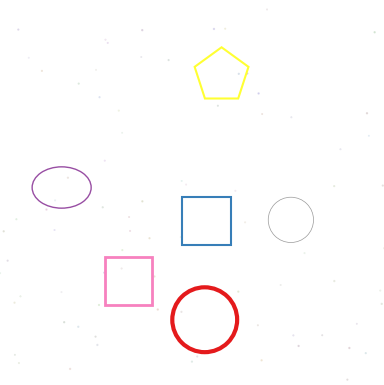[{"shape": "circle", "thickness": 3, "radius": 0.42, "center": [0.532, 0.17]}, {"shape": "square", "thickness": 1.5, "radius": 0.32, "center": [0.537, 0.426]}, {"shape": "oval", "thickness": 1, "radius": 0.38, "center": [0.16, 0.513]}, {"shape": "pentagon", "thickness": 1.5, "radius": 0.37, "center": [0.575, 0.804]}, {"shape": "square", "thickness": 2, "radius": 0.31, "center": [0.334, 0.27]}, {"shape": "circle", "thickness": 0.5, "radius": 0.29, "center": [0.756, 0.429]}]